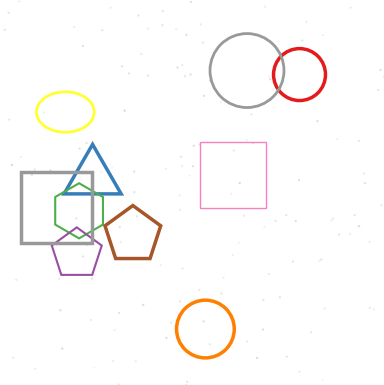[{"shape": "circle", "thickness": 2.5, "radius": 0.34, "center": [0.778, 0.806]}, {"shape": "triangle", "thickness": 2.5, "radius": 0.43, "center": [0.24, 0.539]}, {"shape": "hexagon", "thickness": 1.5, "radius": 0.36, "center": [0.205, 0.452]}, {"shape": "pentagon", "thickness": 1.5, "radius": 0.34, "center": [0.199, 0.341]}, {"shape": "circle", "thickness": 2.5, "radius": 0.37, "center": [0.533, 0.145]}, {"shape": "oval", "thickness": 2, "radius": 0.37, "center": [0.17, 0.709]}, {"shape": "pentagon", "thickness": 2.5, "radius": 0.38, "center": [0.345, 0.39]}, {"shape": "square", "thickness": 1, "radius": 0.43, "center": [0.606, 0.546]}, {"shape": "square", "thickness": 2.5, "radius": 0.47, "center": [0.147, 0.461]}, {"shape": "circle", "thickness": 2, "radius": 0.48, "center": [0.642, 0.817]}]